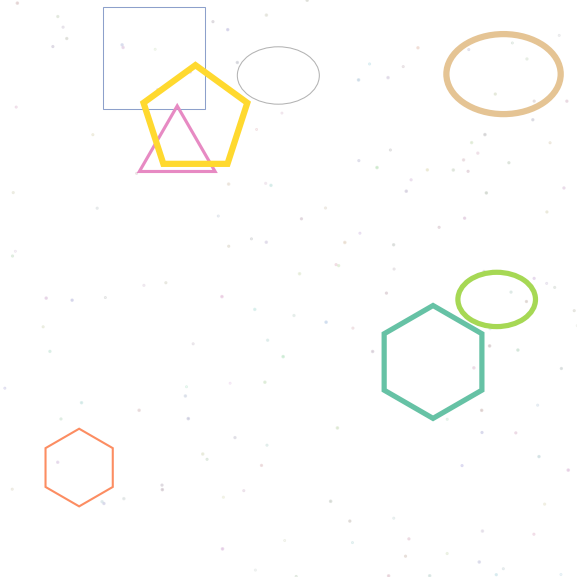[{"shape": "hexagon", "thickness": 2.5, "radius": 0.49, "center": [0.75, 0.372]}, {"shape": "hexagon", "thickness": 1, "radius": 0.34, "center": [0.137, 0.19]}, {"shape": "square", "thickness": 0.5, "radius": 0.44, "center": [0.266, 0.899]}, {"shape": "triangle", "thickness": 1.5, "radius": 0.38, "center": [0.307, 0.74]}, {"shape": "oval", "thickness": 2.5, "radius": 0.34, "center": [0.86, 0.481]}, {"shape": "pentagon", "thickness": 3, "radius": 0.47, "center": [0.338, 0.792]}, {"shape": "oval", "thickness": 3, "radius": 0.49, "center": [0.872, 0.871]}, {"shape": "oval", "thickness": 0.5, "radius": 0.35, "center": [0.482, 0.868]}]